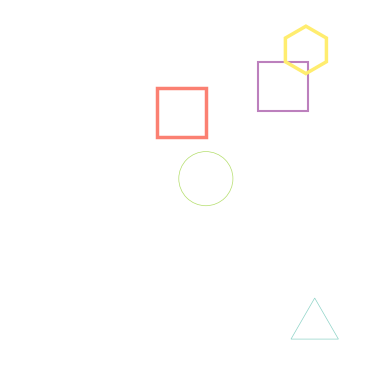[{"shape": "triangle", "thickness": 0.5, "radius": 0.36, "center": [0.817, 0.155]}, {"shape": "square", "thickness": 2.5, "radius": 0.32, "center": [0.471, 0.707]}, {"shape": "circle", "thickness": 0.5, "radius": 0.35, "center": [0.535, 0.536]}, {"shape": "square", "thickness": 1.5, "radius": 0.32, "center": [0.736, 0.775]}, {"shape": "hexagon", "thickness": 2.5, "radius": 0.31, "center": [0.795, 0.87]}]